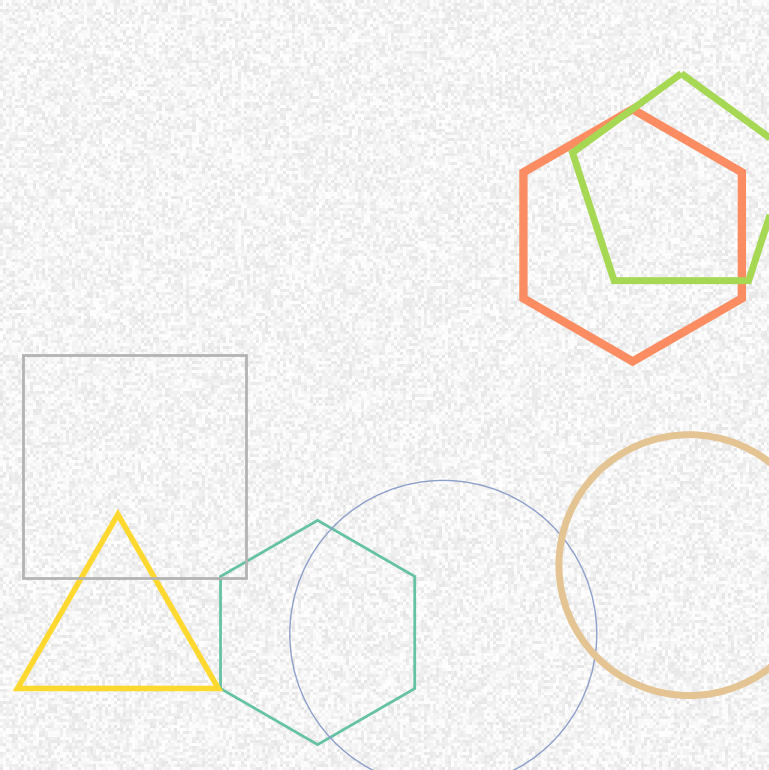[{"shape": "hexagon", "thickness": 1, "radius": 0.73, "center": [0.413, 0.179]}, {"shape": "hexagon", "thickness": 3, "radius": 0.82, "center": [0.822, 0.694]}, {"shape": "circle", "thickness": 0.5, "radius": 1.0, "center": [0.576, 0.177]}, {"shape": "pentagon", "thickness": 2.5, "radius": 0.74, "center": [0.885, 0.756]}, {"shape": "triangle", "thickness": 2, "radius": 0.75, "center": [0.153, 0.181]}, {"shape": "circle", "thickness": 2.5, "radius": 0.85, "center": [0.895, 0.266]}, {"shape": "square", "thickness": 1, "radius": 0.73, "center": [0.175, 0.394]}]